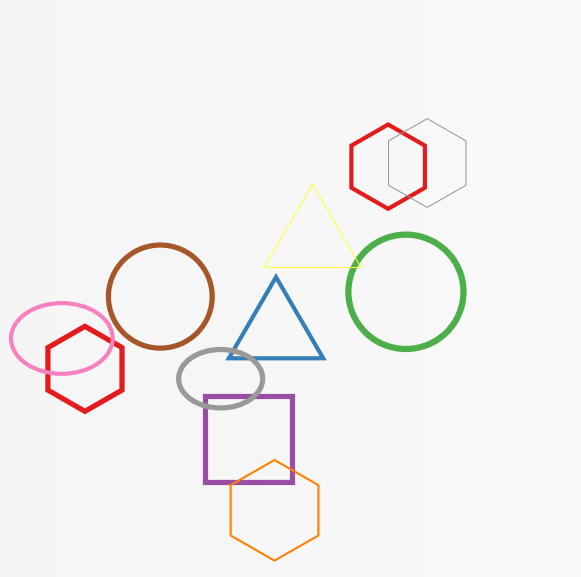[{"shape": "hexagon", "thickness": 2.5, "radius": 0.37, "center": [0.146, 0.36]}, {"shape": "hexagon", "thickness": 2, "radius": 0.36, "center": [0.668, 0.711]}, {"shape": "triangle", "thickness": 2, "radius": 0.47, "center": [0.475, 0.426]}, {"shape": "circle", "thickness": 3, "radius": 0.5, "center": [0.698, 0.494]}, {"shape": "square", "thickness": 2.5, "radius": 0.37, "center": [0.427, 0.239]}, {"shape": "hexagon", "thickness": 1, "radius": 0.44, "center": [0.472, 0.115]}, {"shape": "triangle", "thickness": 0.5, "radius": 0.48, "center": [0.538, 0.584]}, {"shape": "circle", "thickness": 2.5, "radius": 0.45, "center": [0.276, 0.486]}, {"shape": "oval", "thickness": 2, "radius": 0.44, "center": [0.106, 0.413]}, {"shape": "hexagon", "thickness": 0.5, "radius": 0.38, "center": [0.735, 0.717]}, {"shape": "oval", "thickness": 2.5, "radius": 0.36, "center": [0.38, 0.343]}]